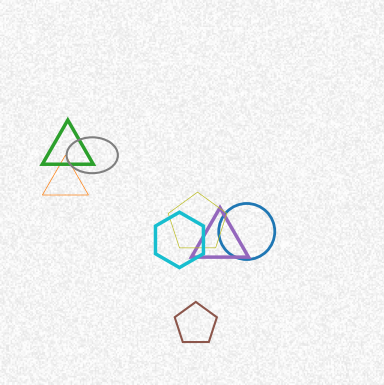[{"shape": "circle", "thickness": 2, "radius": 0.36, "center": [0.641, 0.399]}, {"shape": "triangle", "thickness": 0.5, "radius": 0.35, "center": [0.17, 0.528]}, {"shape": "triangle", "thickness": 2.5, "radius": 0.38, "center": [0.176, 0.612]}, {"shape": "triangle", "thickness": 2.5, "radius": 0.43, "center": [0.571, 0.375]}, {"shape": "pentagon", "thickness": 1.5, "radius": 0.29, "center": [0.509, 0.158]}, {"shape": "oval", "thickness": 1.5, "radius": 0.33, "center": [0.24, 0.597]}, {"shape": "pentagon", "thickness": 0.5, "radius": 0.4, "center": [0.513, 0.421]}, {"shape": "hexagon", "thickness": 2.5, "radius": 0.36, "center": [0.466, 0.377]}]